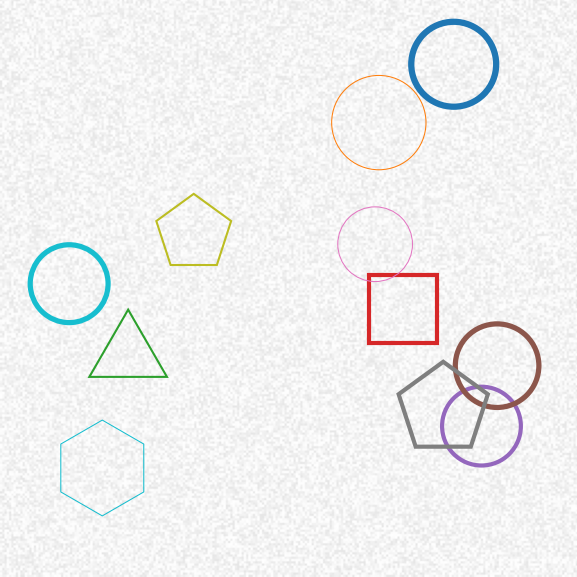[{"shape": "circle", "thickness": 3, "radius": 0.37, "center": [0.786, 0.888]}, {"shape": "circle", "thickness": 0.5, "radius": 0.41, "center": [0.656, 0.787]}, {"shape": "triangle", "thickness": 1, "radius": 0.39, "center": [0.222, 0.385]}, {"shape": "square", "thickness": 2, "radius": 0.29, "center": [0.698, 0.465]}, {"shape": "circle", "thickness": 2, "radius": 0.34, "center": [0.834, 0.261]}, {"shape": "circle", "thickness": 2.5, "radius": 0.36, "center": [0.861, 0.366]}, {"shape": "circle", "thickness": 0.5, "radius": 0.32, "center": [0.65, 0.576]}, {"shape": "pentagon", "thickness": 2, "radius": 0.41, "center": [0.768, 0.291]}, {"shape": "pentagon", "thickness": 1, "radius": 0.34, "center": [0.335, 0.595]}, {"shape": "circle", "thickness": 2.5, "radius": 0.34, "center": [0.12, 0.508]}, {"shape": "hexagon", "thickness": 0.5, "radius": 0.41, "center": [0.177, 0.189]}]